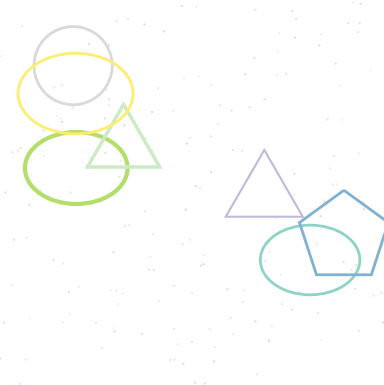[{"shape": "oval", "thickness": 2, "radius": 0.65, "center": [0.805, 0.325]}, {"shape": "triangle", "thickness": 1.5, "radius": 0.58, "center": [0.686, 0.495]}, {"shape": "pentagon", "thickness": 2, "radius": 0.61, "center": [0.893, 0.384]}, {"shape": "oval", "thickness": 3, "radius": 0.67, "center": [0.198, 0.564]}, {"shape": "circle", "thickness": 2, "radius": 0.51, "center": [0.19, 0.829]}, {"shape": "triangle", "thickness": 2.5, "radius": 0.54, "center": [0.321, 0.62]}, {"shape": "oval", "thickness": 2, "radius": 0.75, "center": [0.196, 0.757]}]